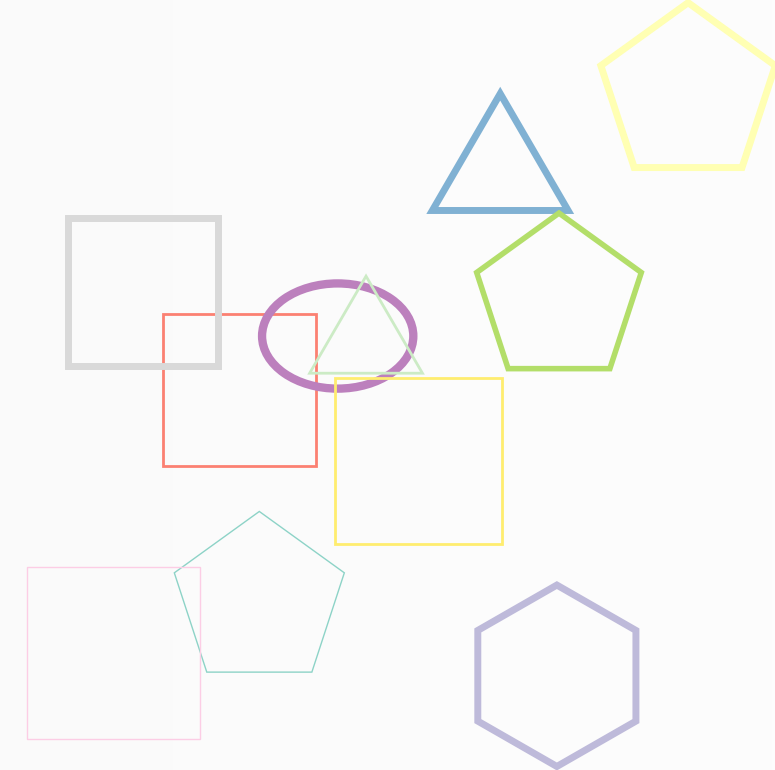[{"shape": "pentagon", "thickness": 0.5, "radius": 0.58, "center": [0.335, 0.22]}, {"shape": "pentagon", "thickness": 2.5, "radius": 0.59, "center": [0.888, 0.878]}, {"shape": "hexagon", "thickness": 2.5, "radius": 0.59, "center": [0.719, 0.122]}, {"shape": "square", "thickness": 1, "radius": 0.49, "center": [0.309, 0.494]}, {"shape": "triangle", "thickness": 2.5, "radius": 0.51, "center": [0.645, 0.777]}, {"shape": "pentagon", "thickness": 2, "radius": 0.56, "center": [0.721, 0.612]}, {"shape": "square", "thickness": 0.5, "radius": 0.56, "center": [0.147, 0.152]}, {"shape": "square", "thickness": 2.5, "radius": 0.48, "center": [0.184, 0.621]}, {"shape": "oval", "thickness": 3, "radius": 0.49, "center": [0.436, 0.564]}, {"shape": "triangle", "thickness": 1, "radius": 0.42, "center": [0.472, 0.557]}, {"shape": "square", "thickness": 1, "radius": 0.54, "center": [0.54, 0.401]}]